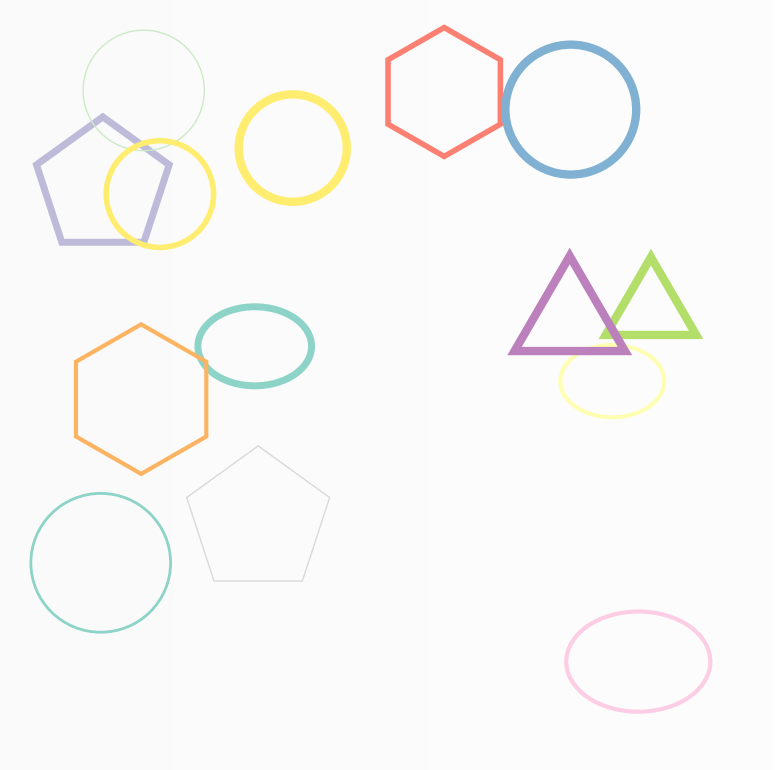[{"shape": "circle", "thickness": 1, "radius": 0.45, "center": [0.13, 0.269]}, {"shape": "oval", "thickness": 2.5, "radius": 0.37, "center": [0.329, 0.55]}, {"shape": "oval", "thickness": 1.5, "radius": 0.34, "center": [0.79, 0.505]}, {"shape": "pentagon", "thickness": 2.5, "radius": 0.45, "center": [0.133, 0.758]}, {"shape": "hexagon", "thickness": 2, "radius": 0.42, "center": [0.573, 0.881]}, {"shape": "circle", "thickness": 3, "radius": 0.42, "center": [0.737, 0.858]}, {"shape": "hexagon", "thickness": 1.5, "radius": 0.49, "center": [0.182, 0.482]}, {"shape": "triangle", "thickness": 3, "radius": 0.34, "center": [0.84, 0.599]}, {"shape": "oval", "thickness": 1.5, "radius": 0.46, "center": [0.824, 0.141]}, {"shape": "pentagon", "thickness": 0.5, "radius": 0.48, "center": [0.333, 0.324]}, {"shape": "triangle", "thickness": 3, "radius": 0.41, "center": [0.735, 0.585]}, {"shape": "circle", "thickness": 0.5, "radius": 0.39, "center": [0.185, 0.883]}, {"shape": "circle", "thickness": 3, "radius": 0.35, "center": [0.378, 0.808]}, {"shape": "circle", "thickness": 2, "radius": 0.35, "center": [0.206, 0.748]}]